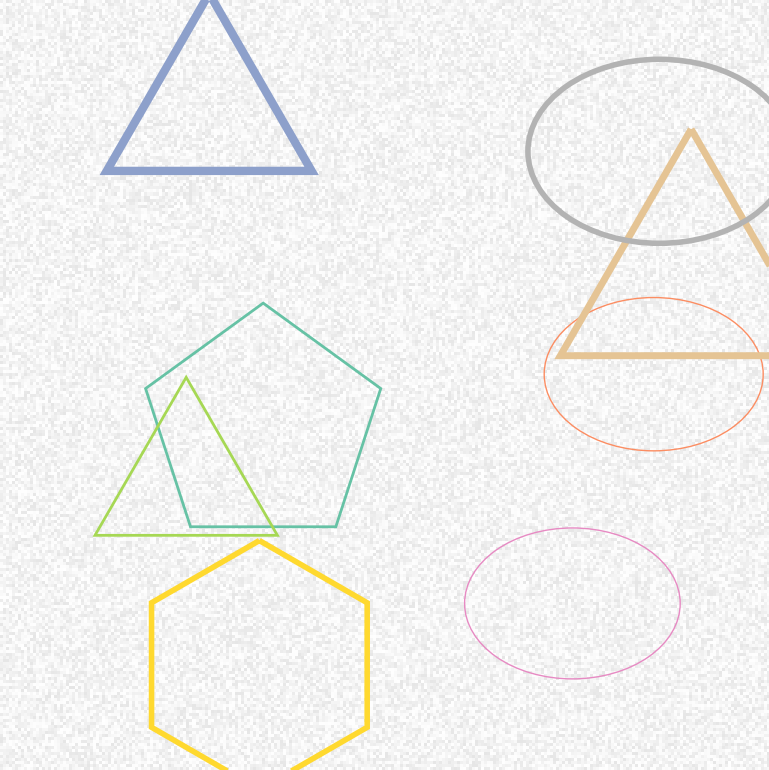[{"shape": "pentagon", "thickness": 1, "radius": 0.8, "center": [0.342, 0.446]}, {"shape": "oval", "thickness": 0.5, "radius": 0.71, "center": [0.849, 0.514]}, {"shape": "triangle", "thickness": 3, "radius": 0.77, "center": [0.272, 0.855]}, {"shape": "oval", "thickness": 0.5, "radius": 0.7, "center": [0.743, 0.216]}, {"shape": "triangle", "thickness": 1, "radius": 0.68, "center": [0.242, 0.373]}, {"shape": "hexagon", "thickness": 2, "radius": 0.81, "center": [0.337, 0.136]}, {"shape": "triangle", "thickness": 2.5, "radius": 0.98, "center": [0.898, 0.636]}, {"shape": "oval", "thickness": 2, "radius": 0.85, "center": [0.856, 0.803]}]